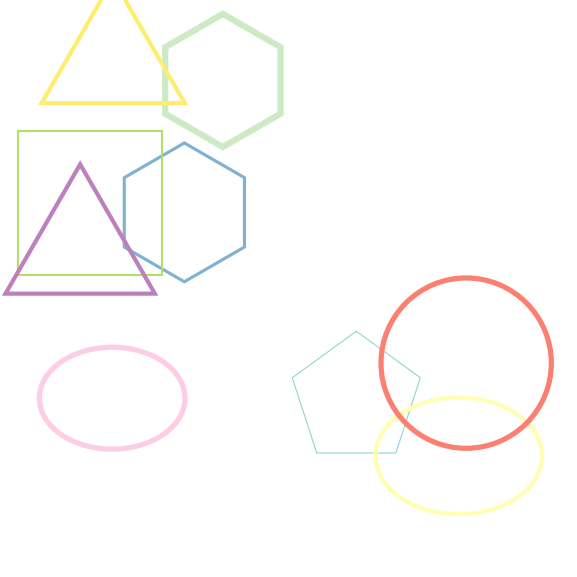[{"shape": "pentagon", "thickness": 0.5, "radius": 0.58, "center": [0.617, 0.309]}, {"shape": "oval", "thickness": 2, "radius": 0.72, "center": [0.794, 0.21]}, {"shape": "circle", "thickness": 2.5, "radius": 0.74, "center": [0.807, 0.37]}, {"shape": "hexagon", "thickness": 1.5, "radius": 0.6, "center": [0.319, 0.631]}, {"shape": "square", "thickness": 1, "radius": 0.62, "center": [0.156, 0.647]}, {"shape": "oval", "thickness": 2.5, "radius": 0.63, "center": [0.194, 0.31]}, {"shape": "triangle", "thickness": 2, "radius": 0.75, "center": [0.139, 0.565]}, {"shape": "hexagon", "thickness": 3, "radius": 0.58, "center": [0.386, 0.86]}, {"shape": "triangle", "thickness": 2, "radius": 0.71, "center": [0.196, 0.892]}]